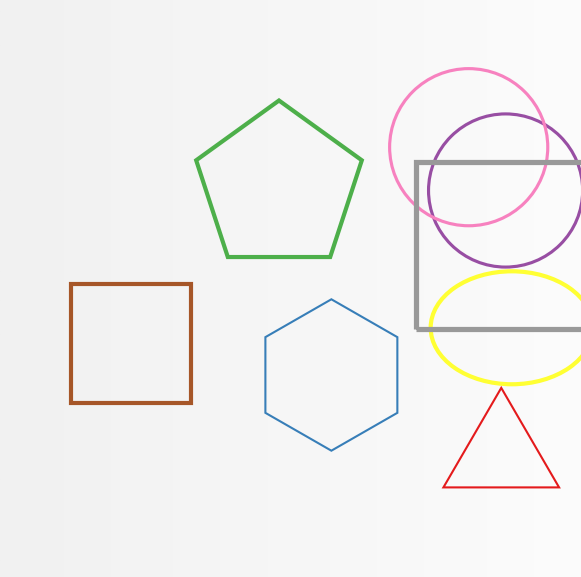[{"shape": "triangle", "thickness": 1, "radius": 0.57, "center": [0.862, 0.213]}, {"shape": "hexagon", "thickness": 1, "radius": 0.66, "center": [0.57, 0.35]}, {"shape": "pentagon", "thickness": 2, "radius": 0.75, "center": [0.48, 0.675]}, {"shape": "circle", "thickness": 1.5, "radius": 0.66, "center": [0.87, 0.669]}, {"shape": "oval", "thickness": 2, "radius": 0.7, "center": [0.881, 0.432]}, {"shape": "square", "thickness": 2, "radius": 0.52, "center": [0.225, 0.405]}, {"shape": "circle", "thickness": 1.5, "radius": 0.68, "center": [0.806, 0.744]}, {"shape": "square", "thickness": 2.5, "radius": 0.72, "center": [0.861, 0.574]}]